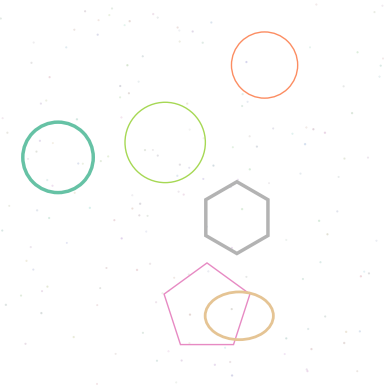[{"shape": "circle", "thickness": 2.5, "radius": 0.46, "center": [0.151, 0.591]}, {"shape": "circle", "thickness": 1, "radius": 0.43, "center": [0.687, 0.831]}, {"shape": "pentagon", "thickness": 1, "radius": 0.59, "center": [0.538, 0.2]}, {"shape": "circle", "thickness": 1, "radius": 0.52, "center": [0.429, 0.63]}, {"shape": "oval", "thickness": 2, "radius": 0.44, "center": [0.621, 0.18]}, {"shape": "hexagon", "thickness": 2.5, "radius": 0.47, "center": [0.615, 0.435]}]